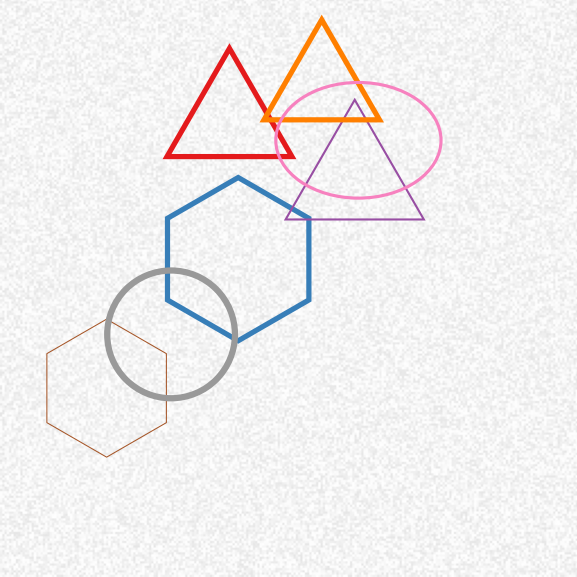[{"shape": "triangle", "thickness": 2.5, "radius": 0.62, "center": [0.397, 0.79]}, {"shape": "hexagon", "thickness": 2.5, "radius": 0.71, "center": [0.412, 0.55]}, {"shape": "triangle", "thickness": 1, "radius": 0.69, "center": [0.614, 0.688]}, {"shape": "triangle", "thickness": 2.5, "radius": 0.58, "center": [0.557, 0.849]}, {"shape": "hexagon", "thickness": 0.5, "radius": 0.6, "center": [0.185, 0.327]}, {"shape": "oval", "thickness": 1.5, "radius": 0.72, "center": [0.621, 0.756]}, {"shape": "circle", "thickness": 3, "radius": 0.55, "center": [0.296, 0.42]}]